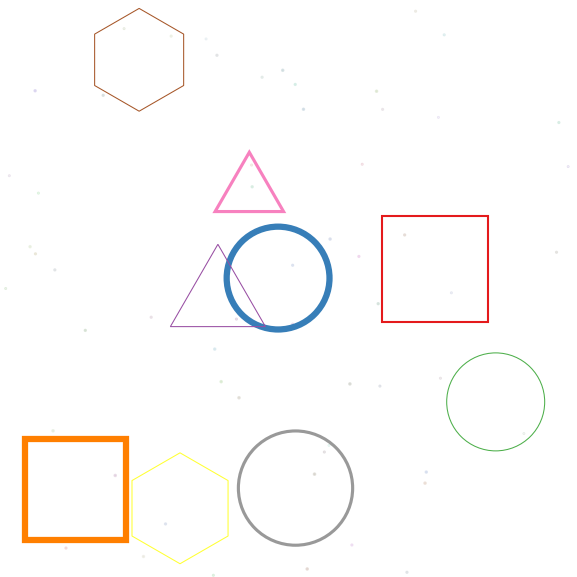[{"shape": "square", "thickness": 1, "radius": 0.46, "center": [0.753, 0.533]}, {"shape": "circle", "thickness": 3, "radius": 0.45, "center": [0.482, 0.518]}, {"shape": "circle", "thickness": 0.5, "radius": 0.42, "center": [0.858, 0.303]}, {"shape": "triangle", "thickness": 0.5, "radius": 0.48, "center": [0.377, 0.481]}, {"shape": "square", "thickness": 3, "radius": 0.44, "center": [0.131, 0.152]}, {"shape": "hexagon", "thickness": 0.5, "radius": 0.48, "center": [0.312, 0.119]}, {"shape": "hexagon", "thickness": 0.5, "radius": 0.44, "center": [0.241, 0.896]}, {"shape": "triangle", "thickness": 1.5, "radius": 0.34, "center": [0.432, 0.667]}, {"shape": "circle", "thickness": 1.5, "radius": 0.49, "center": [0.512, 0.154]}]